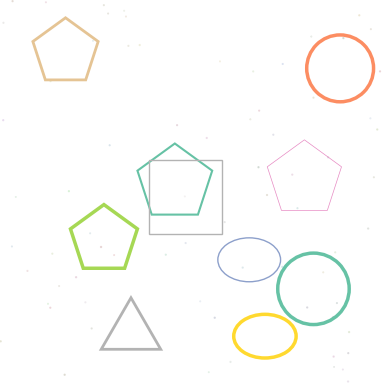[{"shape": "pentagon", "thickness": 1.5, "radius": 0.51, "center": [0.454, 0.525]}, {"shape": "circle", "thickness": 2.5, "radius": 0.46, "center": [0.814, 0.25]}, {"shape": "circle", "thickness": 2.5, "radius": 0.43, "center": [0.883, 0.822]}, {"shape": "oval", "thickness": 1, "radius": 0.41, "center": [0.647, 0.325]}, {"shape": "pentagon", "thickness": 0.5, "radius": 0.51, "center": [0.791, 0.535]}, {"shape": "pentagon", "thickness": 2.5, "radius": 0.46, "center": [0.27, 0.377]}, {"shape": "oval", "thickness": 2.5, "radius": 0.41, "center": [0.688, 0.127]}, {"shape": "pentagon", "thickness": 2, "radius": 0.45, "center": [0.17, 0.865]}, {"shape": "square", "thickness": 1, "radius": 0.48, "center": [0.481, 0.488]}, {"shape": "triangle", "thickness": 2, "radius": 0.45, "center": [0.34, 0.137]}]